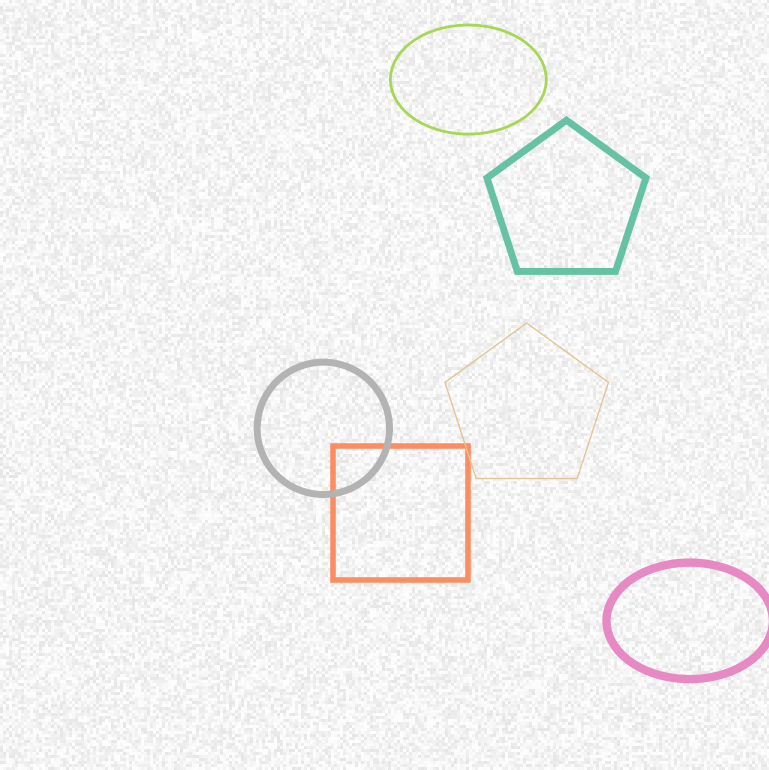[{"shape": "pentagon", "thickness": 2.5, "radius": 0.54, "center": [0.736, 0.735]}, {"shape": "square", "thickness": 2, "radius": 0.44, "center": [0.52, 0.334]}, {"shape": "oval", "thickness": 3, "radius": 0.54, "center": [0.896, 0.194]}, {"shape": "oval", "thickness": 1, "radius": 0.51, "center": [0.608, 0.897]}, {"shape": "pentagon", "thickness": 0.5, "radius": 0.56, "center": [0.684, 0.469]}, {"shape": "circle", "thickness": 2.5, "radius": 0.43, "center": [0.42, 0.444]}]